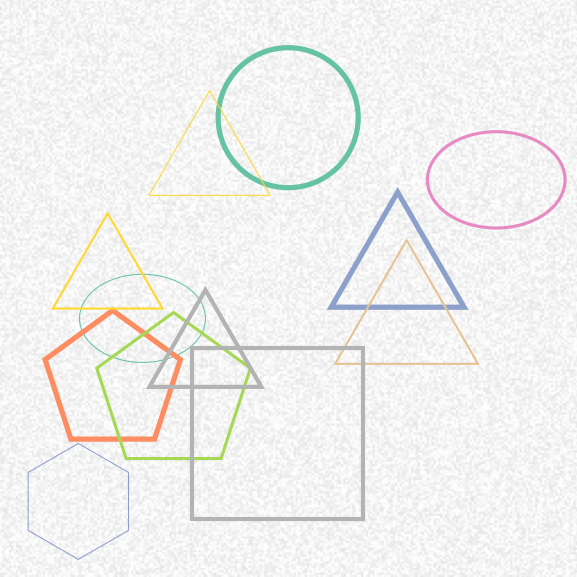[{"shape": "oval", "thickness": 0.5, "radius": 0.55, "center": [0.247, 0.448]}, {"shape": "circle", "thickness": 2.5, "radius": 0.61, "center": [0.499, 0.795]}, {"shape": "pentagon", "thickness": 2.5, "radius": 0.62, "center": [0.195, 0.338]}, {"shape": "hexagon", "thickness": 0.5, "radius": 0.5, "center": [0.136, 0.131]}, {"shape": "triangle", "thickness": 2.5, "radius": 0.66, "center": [0.689, 0.534]}, {"shape": "oval", "thickness": 1.5, "radius": 0.6, "center": [0.859, 0.688]}, {"shape": "pentagon", "thickness": 1.5, "radius": 0.7, "center": [0.301, 0.318]}, {"shape": "triangle", "thickness": 0.5, "radius": 0.61, "center": [0.363, 0.721]}, {"shape": "triangle", "thickness": 1, "radius": 0.55, "center": [0.186, 0.52]}, {"shape": "triangle", "thickness": 1, "radius": 0.71, "center": [0.704, 0.44]}, {"shape": "triangle", "thickness": 2, "radius": 0.56, "center": [0.356, 0.385]}, {"shape": "square", "thickness": 2, "radius": 0.74, "center": [0.48, 0.248]}]